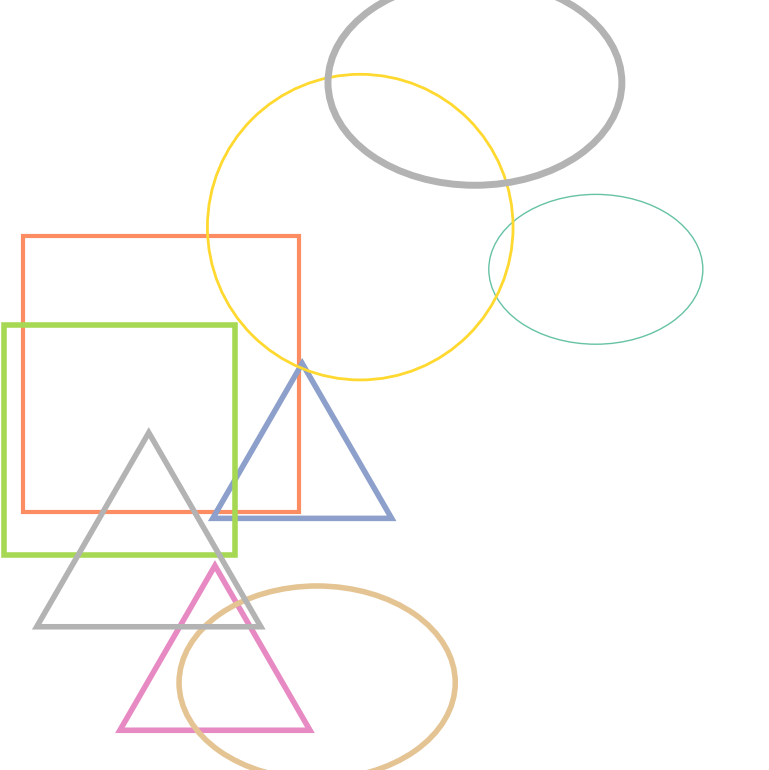[{"shape": "oval", "thickness": 0.5, "radius": 0.69, "center": [0.774, 0.65]}, {"shape": "square", "thickness": 1.5, "radius": 0.89, "center": [0.209, 0.514]}, {"shape": "triangle", "thickness": 2, "radius": 0.67, "center": [0.392, 0.394]}, {"shape": "triangle", "thickness": 2, "radius": 0.71, "center": [0.279, 0.123]}, {"shape": "square", "thickness": 2, "radius": 0.75, "center": [0.155, 0.429]}, {"shape": "circle", "thickness": 1, "radius": 0.99, "center": [0.468, 0.705]}, {"shape": "oval", "thickness": 2, "radius": 0.9, "center": [0.412, 0.113]}, {"shape": "triangle", "thickness": 2, "radius": 0.84, "center": [0.193, 0.27]}, {"shape": "oval", "thickness": 2.5, "radius": 0.95, "center": [0.617, 0.893]}]